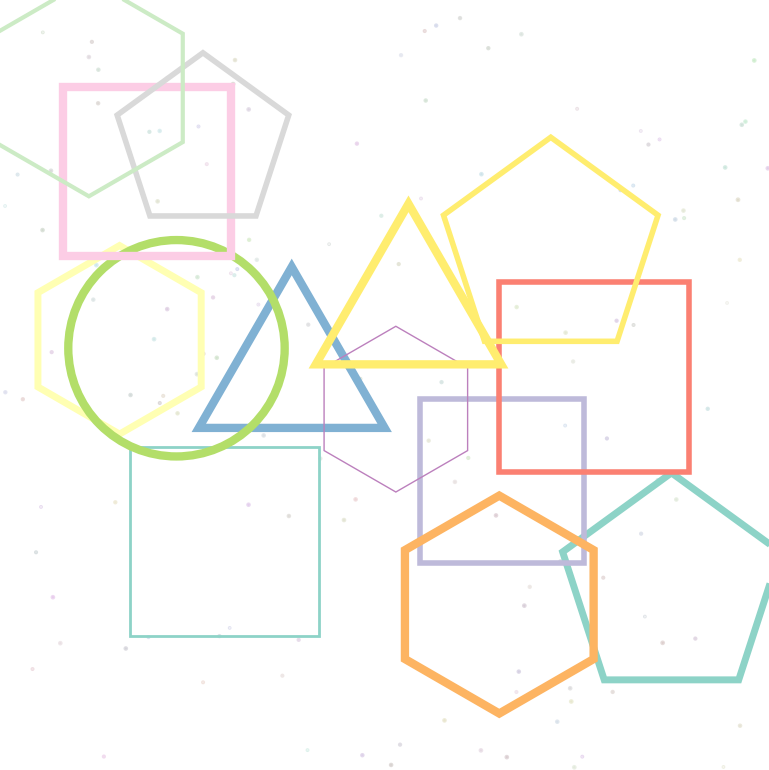[{"shape": "square", "thickness": 1, "radius": 0.61, "center": [0.292, 0.297]}, {"shape": "pentagon", "thickness": 2.5, "radius": 0.74, "center": [0.872, 0.237]}, {"shape": "hexagon", "thickness": 2.5, "radius": 0.61, "center": [0.155, 0.559]}, {"shape": "square", "thickness": 2, "radius": 0.53, "center": [0.652, 0.375]}, {"shape": "square", "thickness": 2, "radius": 0.62, "center": [0.772, 0.51]}, {"shape": "triangle", "thickness": 3, "radius": 0.7, "center": [0.379, 0.514]}, {"shape": "hexagon", "thickness": 3, "radius": 0.71, "center": [0.648, 0.215]}, {"shape": "circle", "thickness": 3, "radius": 0.7, "center": [0.229, 0.548]}, {"shape": "square", "thickness": 3, "radius": 0.55, "center": [0.191, 0.777]}, {"shape": "pentagon", "thickness": 2, "radius": 0.59, "center": [0.264, 0.814]}, {"shape": "hexagon", "thickness": 0.5, "radius": 0.54, "center": [0.514, 0.469]}, {"shape": "hexagon", "thickness": 1.5, "radius": 0.7, "center": [0.115, 0.886]}, {"shape": "triangle", "thickness": 3, "radius": 0.69, "center": [0.531, 0.596]}, {"shape": "pentagon", "thickness": 2, "radius": 0.73, "center": [0.715, 0.675]}]